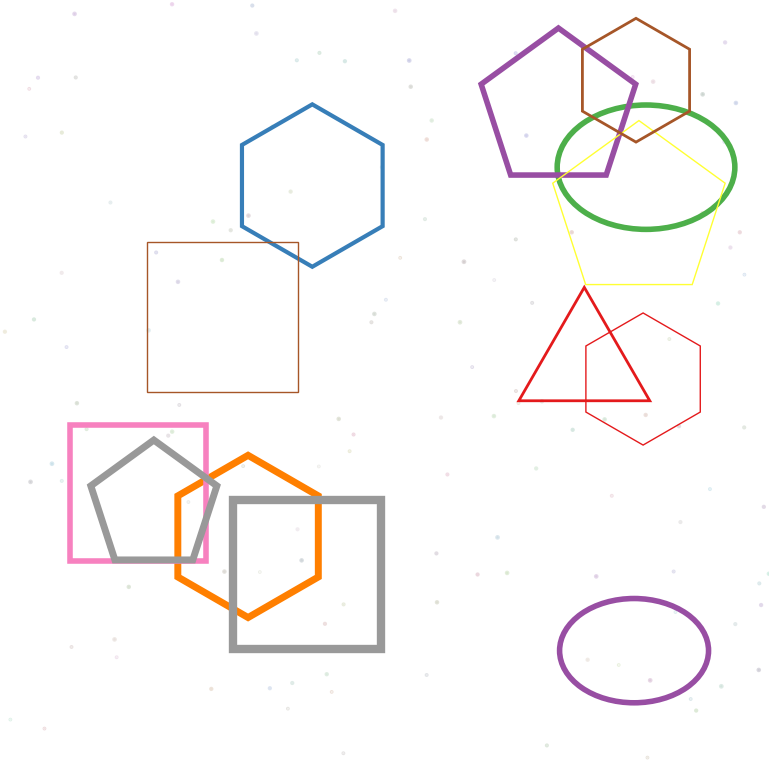[{"shape": "triangle", "thickness": 1, "radius": 0.49, "center": [0.759, 0.529]}, {"shape": "hexagon", "thickness": 0.5, "radius": 0.43, "center": [0.835, 0.508]}, {"shape": "hexagon", "thickness": 1.5, "radius": 0.53, "center": [0.406, 0.759]}, {"shape": "oval", "thickness": 2, "radius": 0.58, "center": [0.839, 0.783]}, {"shape": "pentagon", "thickness": 2, "radius": 0.53, "center": [0.725, 0.858]}, {"shape": "oval", "thickness": 2, "radius": 0.48, "center": [0.823, 0.155]}, {"shape": "hexagon", "thickness": 2.5, "radius": 0.53, "center": [0.322, 0.303]}, {"shape": "pentagon", "thickness": 0.5, "radius": 0.59, "center": [0.83, 0.726]}, {"shape": "square", "thickness": 0.5, "radius": 0.49, "center": [0.289, 0.588]}, {"shape": "hexagon", "thickness": 1, "radius": 0.4, "center": [0.826, 0.896]}, {"shape": "square", "thickness": 2, "radius": 0.44, "center": [0.18, 0.36]}, {"shape": "square", "thickness": 3, "radius": 0.48, "center": [0.399, 0.253]}, {"shape": "pentagon", "thickness": 2.5, "radius": 0.43, "center": [0.2, 0.342]}]